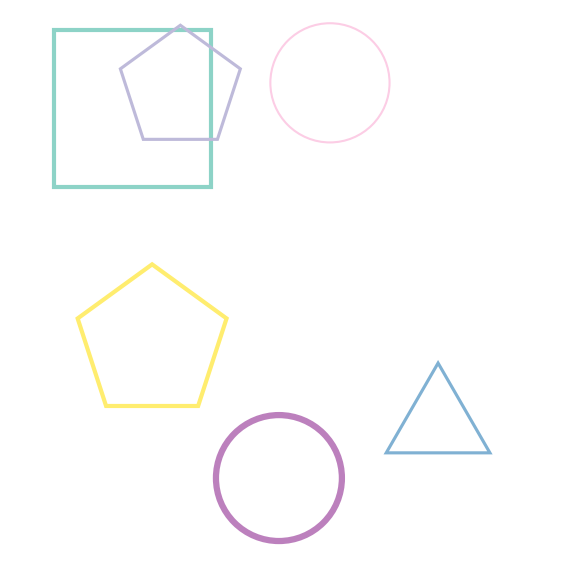[{"shape": "square", "thickness": 2, "radius": 0.68, "center": [0.23, 0.811]}, {"shape": "pentagon", "thickness": 1.5, "radius": 0.55, "center": [0.312, 0.846]}, {"shape": "triangle", "thickness": 1.5, "radius": 0.52, "center": [0.759, 0.267]}, {"shape": "circle", "thickness": 1, "radius": 0.52, "center": [0.571, 0.856]}, {"shape": "circle", "thickness": 3, "radius": 0.55, "center": [0.483, 0.171]}, {"shape": "pentagon", "thickness": 2, "radius": 0.68, "center": [0.263, 0.406]}]